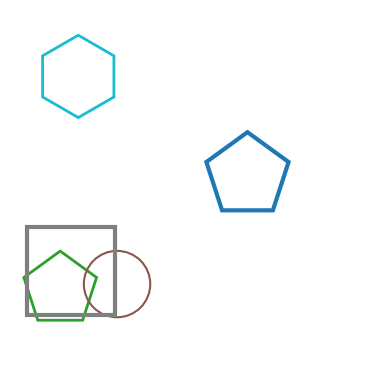[{"shape": "pentagon", "thickness": 3, "radius": 0.56, "center": [0.643, 0.544]}, {"shape": "pentagon", "thickness": 2, "radius": 0.5, "center": [0.156, 0.249]}, {"shape": "circle", "thickness": 1.5, "radius": 0.43, "center": [0.304, 0.262]}, {"shape": "square", "thickness": 3, "radius": 0.57, "center": [0.185, 0.297]}, {"shape": "hexagon", "thickness": 2, "radius": 0.53, "center": [0.203, 0.802]}]